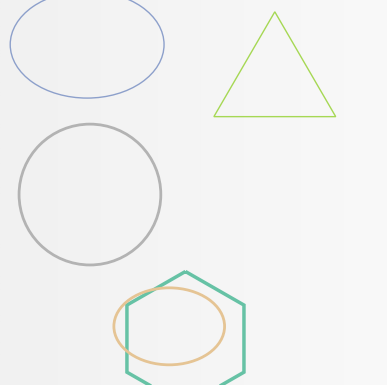[{"shape": "hexagon", "thickness": 2.5, "radius": 0.87, "center": [0.479, 0.12]}, {"shape": "oval", "thickness": 1, "radius": 0.99, "center": [0.225, 0.884]}, {"shape": "triangle", "thickness": 1, "radius": 0.91, "center": [0.709, 0.788]}, {"shape": "oval", "thickness": 2, "radius": 0.71, "center": [0.437, 0.152]}, {"shape": "circle", "thickness": 2, "radius": 0.91, "center": [0.232, 0.495]}]